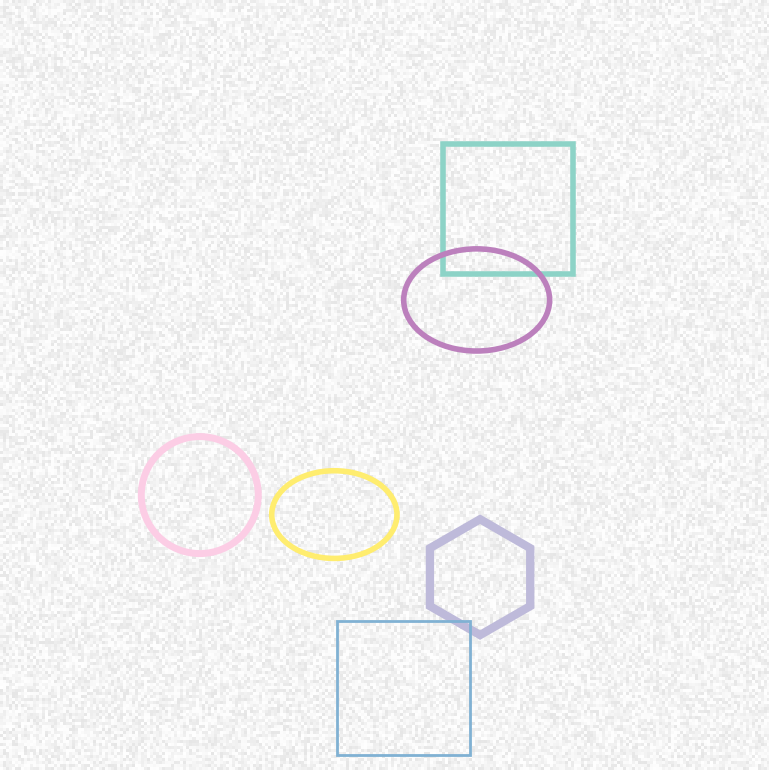[{"shape": "square", "thickness": 2, "radius": 0.42, "center": [0.66, 0.728]}, {"shape": "hexagon", "thickness": 3, "radius": 0.38, "center": [0.623, 0.25]}, {"shape": "square", "thickness": 1, "radius": 0.43, "center": [0.524, 0.107]}, {"shape": "circle", "thickness": 2.5, "radius": 0.38, "center": [0.259, 0.357]}, {"shape": "oval", "thickness": 2, "radius": 0.47, "center": [0.619, 0.61]}, {"shape": "oval", "thickness": 2, "radius": 0.41, "center": [0.434, 0.332]}]